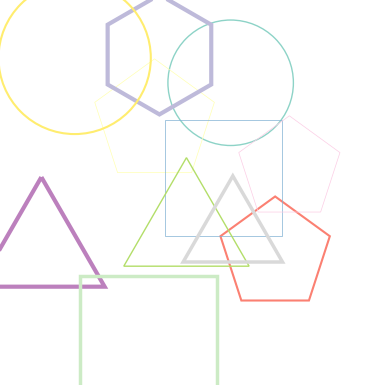[{"shape": "circle", "thickness": 1, "radius": 0.81, "center": [0.599, 0.785]}, {"shape": "pentagon", "thickness": 0.5, "radius": 0.82, "center": [0.401, 0.684]}, {"shape": "hexagon", "thickness": 3, "radius": 0.78, "center": [0.414, 0.858]}, {"shape": "pentagon", "thickness": 1.5, "radius": 0.75, "center": [0.715, 0.34]}, {"shape": "square", "thickness": 0.5, "radius": 0.76, "center": [0.581, 0.538]}, {"shape": "triangle", "thickness": 1, "radius": 0.94, "center": [0.484, 0.403]}, {"shape": "pentagon", "thickness": 0.5, "radius": 0.69, "center": [0.752, 0.561]}, {"shape": "triangle", "thickness": 2.5, "radius": 0.75, "center": [0.605, 0.394]}, {"shape": "triangle", "thickness": 3, "radius": 0.95, "center": [0.107, 0.35]}, {"shape": "square", "thickness": 2.5, "radius": 0.89, "center": [0.385, 0.105]}, {"shape": "circle", "thickness": 1.5, "radius": 0.99, "center": [0.194, 0.85]}]